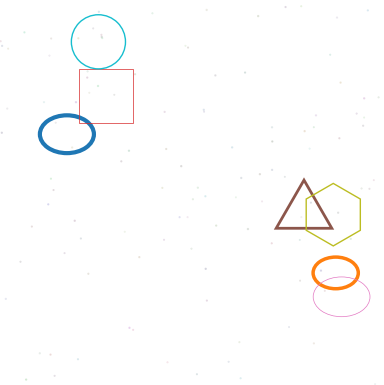[{"shape": "oval", "thickness": 3, "radius": 0.35, "center": [0.174, 0.651]}, {"shape": "oval", "thickness": 2.5, "radius": 0.29, "center": [0.872, 0.291]}, {"shape": "square", "thickness": 0.5, "radius": 0.35, "center": [0.274, 0.751]}, {"shape": "triangle", "thickness": 2, "radius": 0.42, "center": [0.79, 0.449]}, {"shape": "oval", "thickness": 0.5, "radius": 0.37, "center": [0.887, 0.229]}, {"shape": "hexagon", "thickness": 1, "radius": 0.41, "center": [0.866, 0.442]}, {"shape": "circle", "thickness": 1, "radius": 0.35, "center": [0.256, 0.891]}]